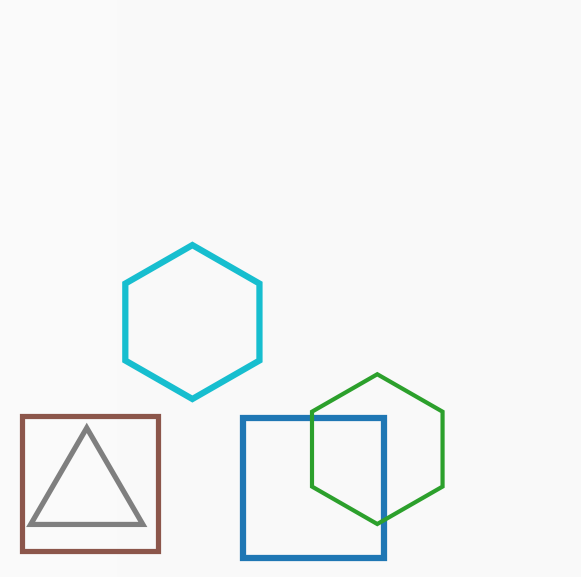[{"shape": "square", "thickness": 3, "radius": 0.61, "center": [0.539, 0.154]}, {"shape": "hexagon", "thickness": 2, "radius": 0.65, "center": [0.649, 0.221]}, {"shape": "square", "thickness": 2.5, "radius": 0.58, "center": [0.155, 0.162]}, {"shape": "triangle", "thickness": 2.5, "radius": 0.56, "center": [0.149, 0.147]}, {"shape": "hexagon", "thickness": 3, "radius": 0.67, "center": [0.331, 0.441]}]